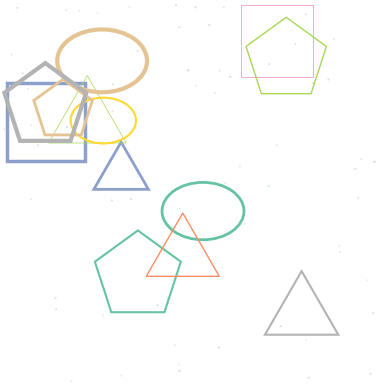[{"shape": "pentagon", "thickness": 1.5, "radius": 0.59, "center": [0.358, 0.284]}, {"shape": "oval", "thickness": 2, "radius": 0.53, "center": [0.527, 0.452]}, {"shape": "triangle", "thickness": 1, "radius": 0.55, "center": [0.475, 0.337]}, {"shape": "square", "thickness": 2.5, "radius": 0.5, "center": [0.12, 0.683]}, {"shape": "triangle", "thickness": 2, "radius": 0.41, "center": [0.315, 0.549]}, {"shape": "square", "thickness": 0.5, "radius": 0.47, "center": [0.72, 0.894]}, {"shape": "triangle", "thickness": 0.5, "radius": 0.58, "center": [0.227, 0.687]}, {"shape": "pentagon", "thickness": 1, "radius": 0.55, "center": [0.743, 0.845]}, {"shape": "oval", "thickness": 1.5, "radius": 0.42, "center": [0.268, 0.687]}, {"shape": "pentagon", "thickness": 2, "radius": 0.4, "center": [0.164, 0.714]}, {"shape": "oval", "thickness": 3, "radius": 0.58, "center": [0.265, 0.842]}, {"shape": "triangle", "thickness": 1.5, "radius": 0.55, "center": [0.783, 0.186]}, {"shape": "pentagon", "thickness": 3, "radius": 0.56, "center": [0.118, 0.725]}]